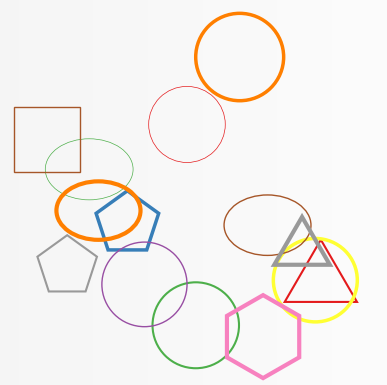[{"shape": "circle", "thickness": 0.5, "radius": 0.49, "center": [0.483, 0.677]}, {"shape": "triangle", "thickness": 1.5, "radius": 0.54, "center": [0.828, 0.27]}, {"shape": "pentagon", "thickness": 2.5, "radius": 0.42, "center": [0.329, 0.42]}, {"shape": "circle", "thickness": 1.5, "radius": 0.56, "center": [0.505, 0.155]}, {"shape": "oval", "thickness": 0.5, "radius": 0.57, "center": [0.23, 0.56]}, {"shape": "circle", "thickness": 1, "radius": 0.55, "center": [0.373, 0.261]}, {"shape": "circle", "thickness": 2.5, "radius": 0.57, "center": [0.619, 0.852]}, {"shape": "oval", "thickness": 3, "radius": 0.54, "center": [0.254, 0.453]}, {"shape": "circle", "thickness": 2.5, "radius": 0.54, "center": [0.814, 0.272]}, {"shape": "square", "thickness": 1, "radius": 0.43, "center": [0.122, 0.638]}, {"shape": "oval", "thickness": 1, "radius": 0.56, "center": [0.69, 0.415]}, {"shape": "hexagon", "thickness": 3, "radius": 0.54, "center": [0.679, 0.126]}, {"shape": "pentagon", "thickness": 1.5, "radius": 0.4, "center": [0.173, 0.308]}, {"shape": "triangle", "thickness": 3, "radius": 0.41, "center": [0.779, 0.354]}]